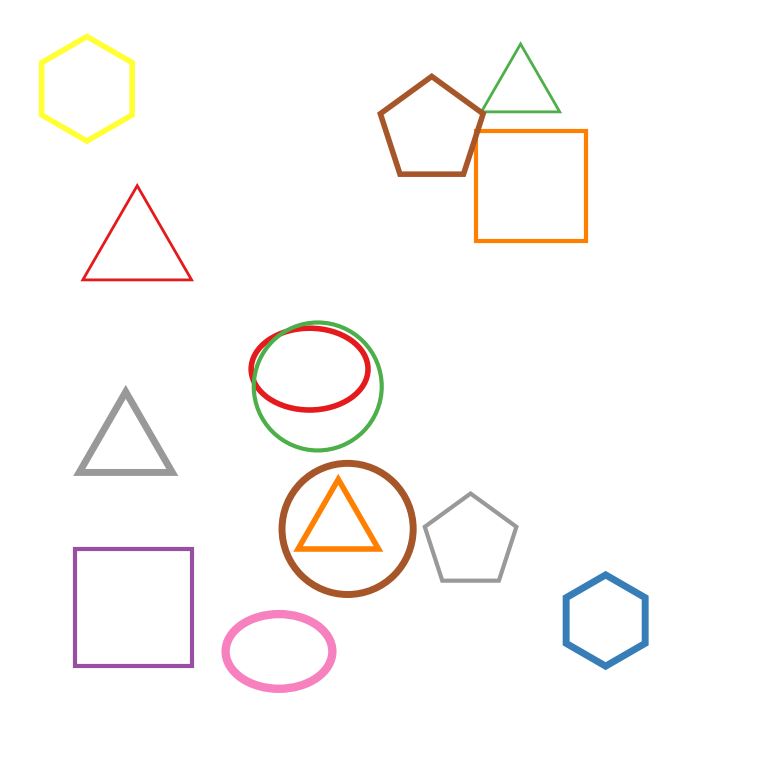[{"shape": "triangle", "thickness": 1, "radius": 0.41, "center": [0.178, 0.677]}, {"shape": "oval", "thickness": 2, "radius": 0.38, "center": [0.402, 0.521]}, {"shape": "hexagon", "thickness": 2.5, "radius": 0.3, "center": [0.787, 0.194]}, {"shape": "triangle", "thickness": 1, "radius": 0.29, "center": [0.676, 0.884]}, {"shape": "circle", "thickness": 1.5, "radius": 0.42, "center": [0.413, 0.498]}, {"shape": "square", "thickness": 1.5, "radius": 0.38, "center": [0.174, 0.211]}, {"shape": "square", "thickness": 1.5, "radius": 0.36, "center": [0.69, 0.759]}, {"shape": "triangle", "thickness": 2, "radius": 0.3, "center": [0.439, 0.317]}, {"shape": "hexagon", "thickness": 2, "radius": 0.34, "center": [0.113, 0.885]}, {"shape": "circle", "thickness": 2.5, "radius": 0.43, "center": [0.451, 0.313]}, {"shape": "pentagon", "thickness": 2, "radius": 0.35, "center": [0.561, 0.831]}, {"shape": "oval", "thickness": 3, "radius": 0.35, "center": [0.362, 0.154]}, {"shape": "triangle", "thickness": 2.5, "radius": 0.35, "center": [0.163, 0.421]}, {"shape": "pentagon", "thickness": 1.5, "radius": 0.31, "center": [0.611, 0.296]}]